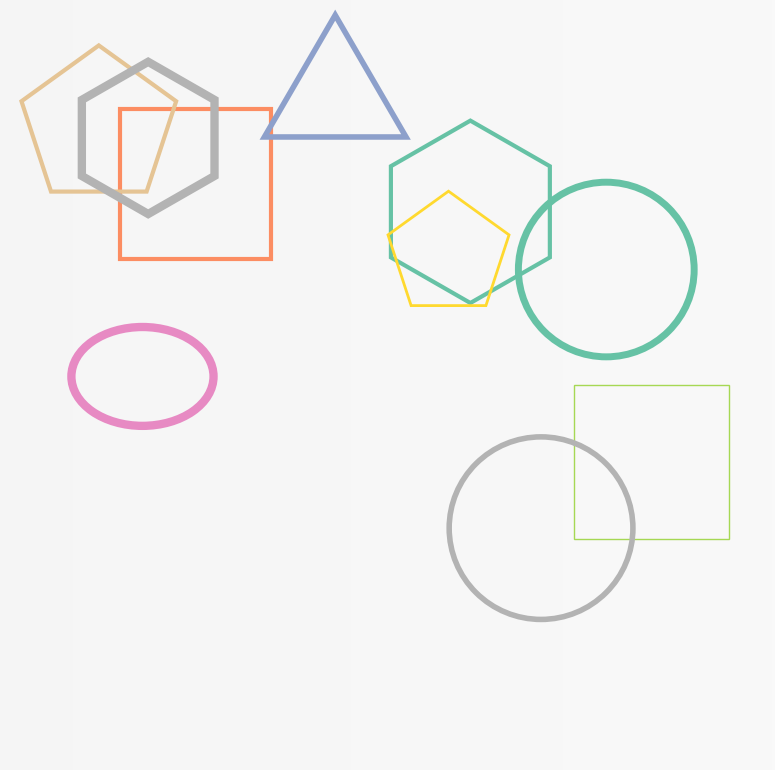[{"shape": "circle", "thickness": 2.5, "radius": 0.57, "center": [0.782, 0.65]}, {"shape": "hexagon", "thickness": 1.5, "radius": 0.59, "center": [0.607, 0.725]}, {"shape": "square", "thickness": 1.5, "radius": 0.49, "center": [0.252, 0.761]}, {"shape": "triangle", "thickness": 2, "radius": 0.53, "center": [0.433, 0.875]}, {"shape": "oval", "thickness": 3, "radius": 0.46, "center": [0.184, 0.511]}, {"shape": "square", "thickness": 0.5, "radius": 0.5, "center": [0.841, 0.4]}, {"shape": "pentagon", "thickness": 1, "radius": 0.41, "center": [0.579, 0.67]}, {"shape": "pentagon", "thickness": 1.5, "radius": 0.52, "center": [0.128, 0.836]}, {"shape": "circle", "thickness": 2, "radius": 0.59, "center": [0.698, 0.314]}, {"shape": "hexagon", "thickness": 3, "radius": 0.49, "center": [0.191, 0.821]}]